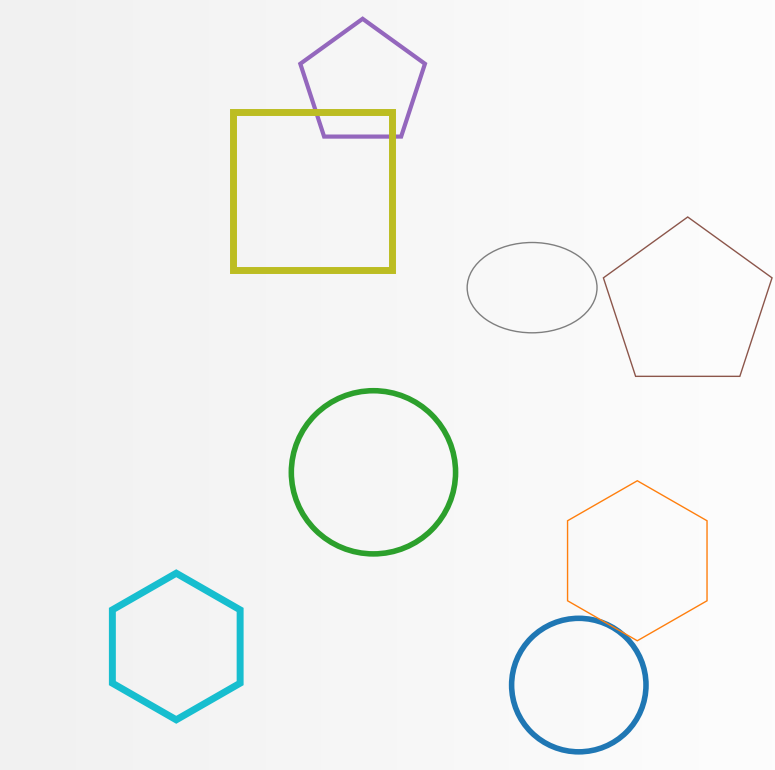[{"shape": "circle", "thickness": 2, "radius": 0.43, "center": [0.747, 0.11]}, {"shape": "hexagon", "thickness": 0.5, "radius": 0.52, "center": [0.822, 0.272]}, {"shape": "circle", "thickness": 2, "radius": 0.53, "center": [0.482, 0.387]}, {"shape": "pentagon", "thickness": 1.5, "radius": 0.42, "center": [0.468, 0.891]}, {"shape": "pentagon", "thickness": 0.5, "radius": 0.57, "center": [0.887, 0.604]}, {"shape": "oval", "thickness": 0.5, "radius": 0.42, "center": [0.687, 0.626]}, {"shape": "square", "thickness": 2.5, "radius": 0.51, "center": [0.403, 0.752]}, {"shape": "hexagon", "thickness": 2.5, "radius": 0.48, "center": [0.227, 0.16]}]